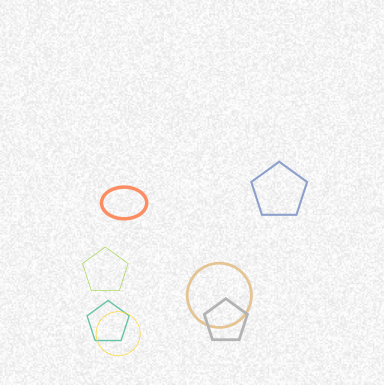[{"shape": "pentagon", "thickness": 1, "radius": 0.29, "center": [0.281, 0.162]}, {"shape": "oval", "thickness": 2.5, "radius": 0.29, "center": [0.322, 0.473]}, {"shape": "pentagon", "thickness": 1.5, "radius": 0.38, "center": [0.725, 0.504]}, {"shape": "pentagon", "thickness": 0.5, "radius": 0.31, "center": [0.274, 0.296]}, {"shape": "circle", "thickness": 0.5, "radius": 0.29, "center": [0.307, 0.133]}, {"shape": "circle", "thickness": 2, "radius": 0.42, "center": [0.57, 0.233]}, {"shape": "pentagon", "thickness": 2, "radius": 0.29, "center": [0.587, 0.165]}]